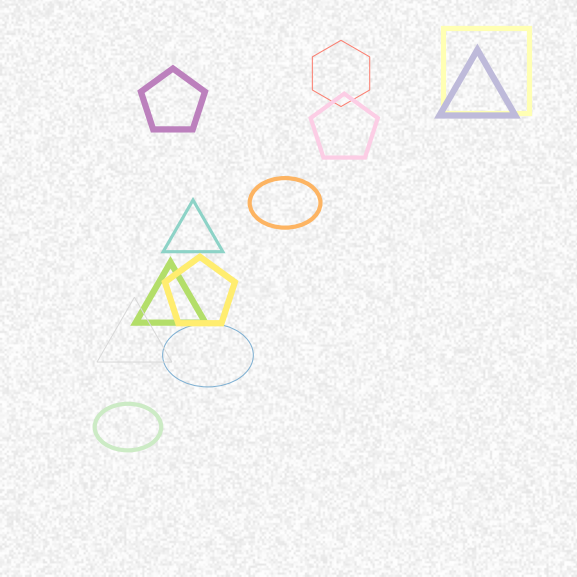[{"shape": "triangle", "thickness": 1.5, "radius": 0.3, "center": [0.334, 0.593]}, {"shape": "square", "thickness": 2.5, "radius": 0.37, "center": [0.842, 0.877]}, {"shape": "triangle", "thickness": 3, "radius": 0.38, "center": [0.827, 0.837]}, {"shape": "hexagon", "thickness": 0.5, "radius": 0.29, "center": [0.591, 0.872]}, {"shape": "oval", "thickness": 0.5, "radius": 0.39, "center": [0.36, 0.384]}, {"shape": "oval", "thickness": 2, "radius": 0.31, "center": [0.494, 0.648]}, {"shape": "triangle", "thickness": 3, "radius": 0.35, "center": [0.295, 0.475]}, {"shape": "pentagon", "thickness": 2, "radius": 0.31, "center": [0.596, 0.776]}, {"shape": "triangle", "thickness": 0.5, "radius": 0.37, "center": [0.233, 0.41]}, {"shape": "pentagon", "thickness": 3, "radius": 0.29, "center": [0.299, 0.822]}, {"shape": "oval", "thickness": 2, "radius": 0.29, "center": [0.222, 0.26]}, {"shape": "pentagon", "thickness": 3, "radius": 0.32, "center": [0.346, 0.491]}]